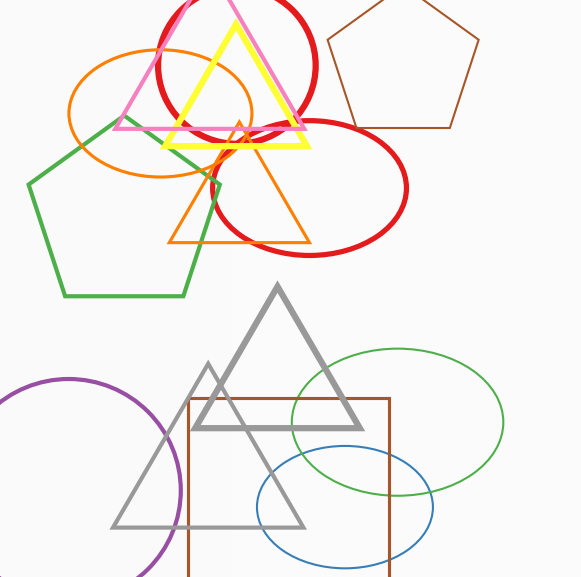[{"shape": "oval", "thickness": 2.5, "radius": 0.83, "center": [0.533, 0.673]}, {"shape": "circle", "thickness": 3, "radius": 0.68, "center": [0.408, 0.886]}, {"shape": "oval", "thickness": 1, "radius": 0.76, "center": [0.593, 0.121]}, {"shape": "oval", "thickness": 1, "radius": 0.91, "center": [0.684, 0.268]}, {"shape": "pentagon", "thickness": 2, "radius": 0.86, "center": [0.214, 0.626]}, {"shape": "circle", "thickness": 2, "radius": 0.96, "center": [0.118, 0.15]}, {"shape": "triangle", "thickness": 1.5, "radius": 0.7, "center": [0.412, 0.649]}, {"shape": "oval", "thickness": 1.5, "radius": 0.79, "center": [0.276, 0.803]}, {"shape": "triangle", "thickness": 3, "radius": 0.7, "center": [0.406, 0.816]}, {"shape": "square", "thickness": 1.5, "radius": 0.86, "center": [0.496, 0.138]}, {"shape": "pentagon", "thickness": 1, "radius": 0.68, "center": [0.694, 0.888]}, {"shape": "triangle", "thickness": 2, "radius": 0.94, "center": [0.361, 0.87]}, {"shape": "triangle", "thickness": 3, "radius": 0.82, "center": [0.477, 0.339]}, {"shape": "triangle", "thickness": 2, "radius": 0.95, "center": [0.358, 0.18]}]